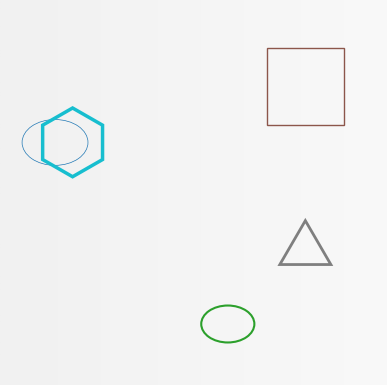[{"shape": "oval", "thickness": 0.5, "radius": 0.43, "center": [0.142, 0.63]}, {"shape": "oval", "thickness": 1.5, "radius": 0.34, "center": [0.588, 0.158]}, {"shape": "square", "thickness": 1, "radius": 0.5, "center": [0.789, 0.776]}, {"shape": "triangle", "thickness": 2, "radius": 0.38, "center": [0.788, 0.351]}, {"shape": "hexagon", "thickness": 2.5, "radius": 0.45, "center": [0.187, 0.63]}]